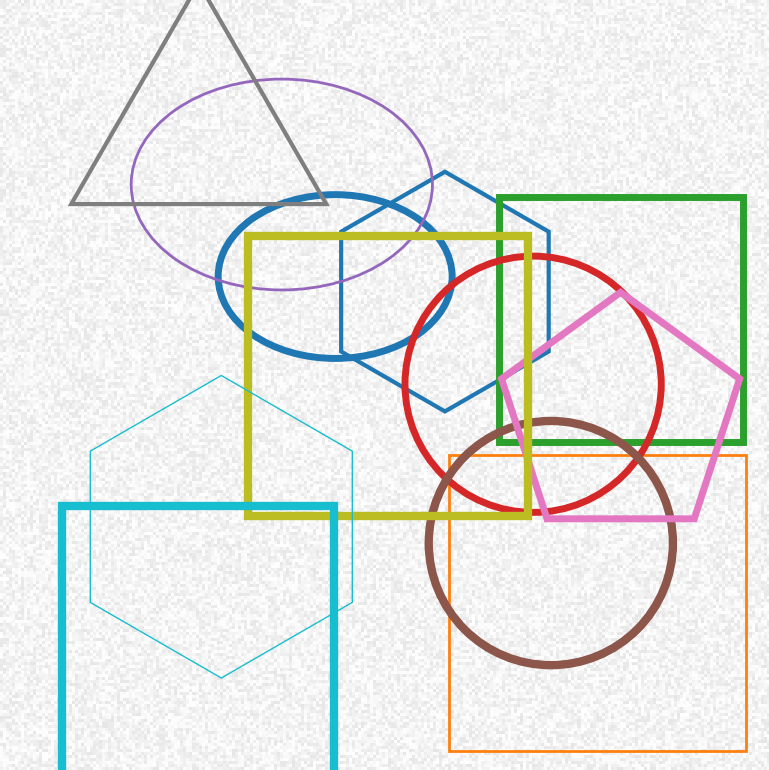[{"shape": "hexagon", "thickness": 1.5, "radius": 0.78, "center": [0.578, 0.621]}, {"shape": "oval", "thickness": 2.5, "radius": 0.76, "center": [0.435, 0.641]}, {"shape": "square", "thickness": 1, "radius": 0.96, "center": [0.776, 0.217]}, {"shape": "square", "thickness": 2.5, "radius": 0.8, "center": [0.806, 0.585]}, {"shape": "circle", "thickness": 2.5, "radius": 0.83, "center": [0.692, 0.501]}, {"shape": "oval", "thickness": 1, "radius": 0.98, "center": [0.366, 0.76]}, {"shape": "circle", "thickness": 3, "radius": 0.79, "center": [0.715, 0.295]}, {"shape": "pentagon", "thickness": 2.5, "radius": 0.81, "center": [0.806, 0.458]}, {"shape": "triangle", "thickness": 1.5, "radius": 0.96, "center": [0.258, 0.831]}, {"shape": "square", "thickness": 3, "radius": 0.91, "center": [0.504, 0.512]}, {"shape": "square", "thickness": 3, "radius": 0.88, "center": [0.257, 0.167]}, {"shape": "hexagon", "thickness": 0.5, "radius": 0.98, "center": [0.287, 0.316]}]